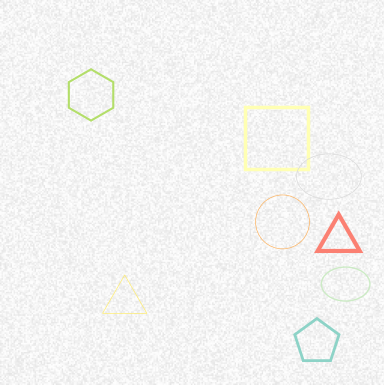[{"shape": "pentagon", "thickness": 2, "radius": 0.3, "center": [0.823, 0.112]}, {"shape": "square", "thickness": 2.5, "radius": 0.4, "center": [0.718, 0.642]}, {"shape": "triangle", "thickness": 3, "radius": 0.32, "center": [0.88, 0.38]}, {"shape": "circle", "thickness": 0.5, "radius": 0.35, "center": [0.734, 0.424]}, {"shape": "hexagon", "thickness": 1.5, "radius": 0.33, "center": [0.237, 0.753]}, {"shape": "oval", "thickness": 0.5, "radius": 0.42, "center": [0.854, 0.541]}, {"shape": "oval", "thickness": 1, "radius": 0.32, "center": [0.898, 0.262]}, {"shape": "triangle", "thickness": 0.5, "radius": 0.33, "center": [0.324, 0.219]}]